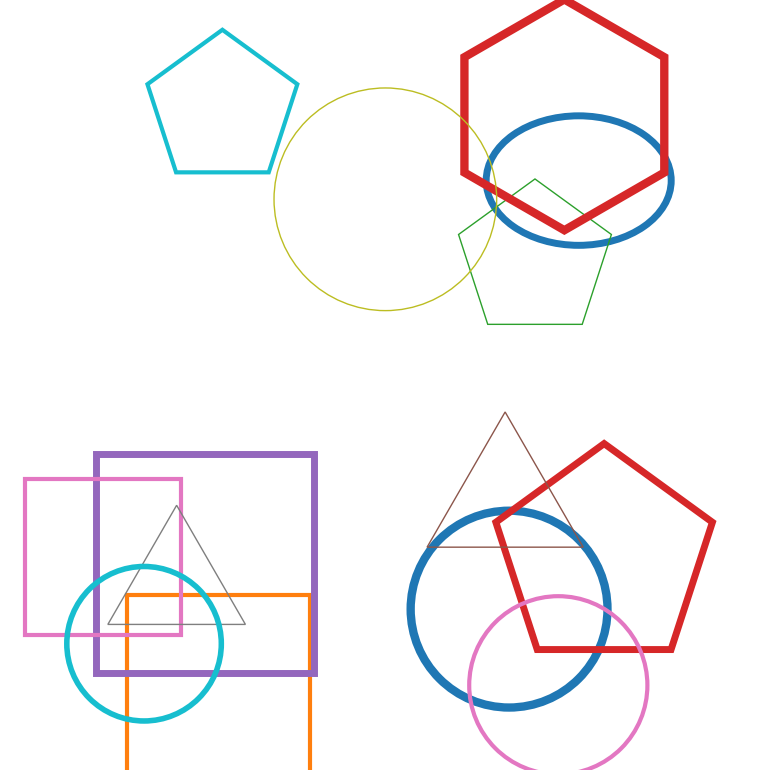[{"shape": "circle", "thickness": 3, "radius": 0.64, "center": [0.661, 0.209]}, {"shape": "oval", "thickness": 2.5, "radius": 0.6, "center": [0.752, 0.765]}, {"shape": "square", "thickness": 1.5, "radius": 0.59, "center": [0.284, 0.108]}, {"shape": "pentagon", "thickness": 0.5, "radius": 0.52, "center": [0.695, 0.663]}, {"shape": "hexagon", "thickness": 3, "radius": 0.75, "center": [0.733, 0.851]}, {"shape": "pentagon", "thickness": 2.5, "radius": 0.74, "center": [0.785, 0.276]}, {"shape": "square", "thickness": 2.5, "radius": 0.71, "center": [0.266, 0.268]}, {"shape": "triangle", "thickness": 0.5, "radius": 0.59, "center": [0.656, 0.348]}, {"shape": "circle", "thickness": 1.5, "radius": 0.58, "center": [0.725, 0.11]}, {"shape": "square", "thickness": 1.5, "radius": 0.51, "center": [0.134, 0.277]}, {"shape": "triangle", "thickness": 0.5, "radius": 0.52, "center": [0.229, 0.241]}, {"shape": "circle", "thickness": 0.5, "radius": 0.72, "center": [0.5, 0.741]}, {"shape": "circle", "thickness": 2, "radius": 0.5, "center": [0.187, 0.164]}, {"shape": "pentagon", "thickness": 1.5, "radius": 0.51, "center": [0.289, 0.859]}]